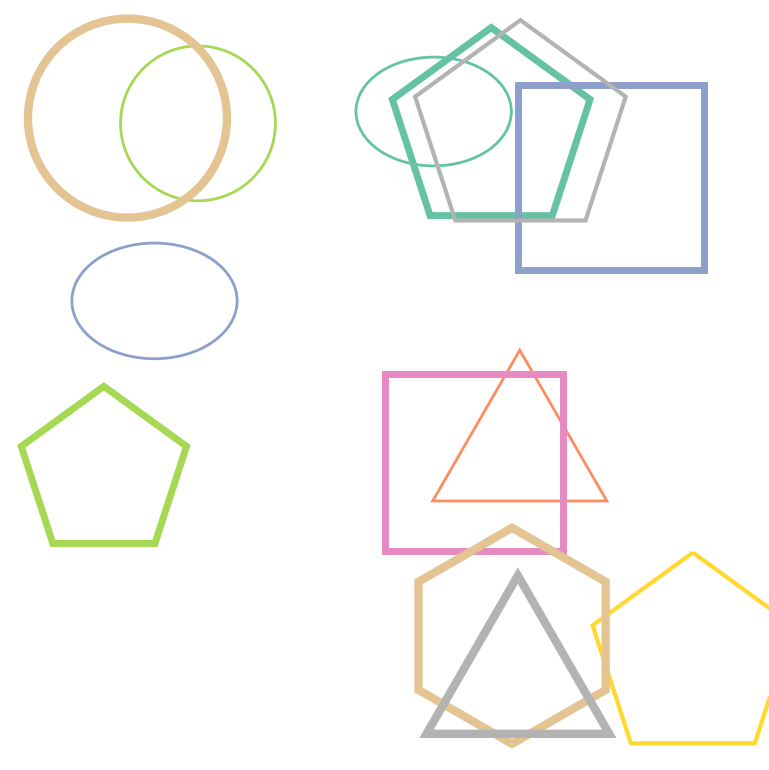[{"shape": "oval", "thickness": 1, "radius": 0.5, "center": [0.563, 0.855]}, {"shape": "pentagon", "thickness": 2.5, "radius": 0.67, "center": [0.638, 0.829]}, {"shape": "triangle", "thickness": 1, "radius": 0.65, "center": [0.675, 0.415]}, {"shape": "square", "thickness": 2.5, "radius": 0.6, "center": [0.794, 0.77]}, {"shape": "oval", "thickness": 1, "radius": 0.54, "center": [0.201, 0.609]}, {"shape": "square", "thickness": 2.5, "radius": 0.58, "center": [0.616, 0.4]}, {"shape": "circle", "thickness": 1, "radius": 0.5, "center": [0.257, 0.84]}, {"shape": "pentagon", "thickness": 2.5, "radius": 0.56, "center": [0.135, 0.385]}, {"shape": "pentagon", "thickness": 1.5, "radius": 0.68, "center": [0.9, 0.145]}, {"shape": "hexagon", "thickness": 3, "radius": 0.7, "center": [0.665, 0.174]}, {"shape": "circle", "thickness": 3, "radius": 0.65, "center": [0.166, 0.847]}, {"shape": "triangle", "thickness": 3, "radius": 0.69, "center": [0.673, 0.115]}, {"shape": "pentagon", "thickness": 1.5, "radius": 0.72, "center": [0.676, 0.83]}]